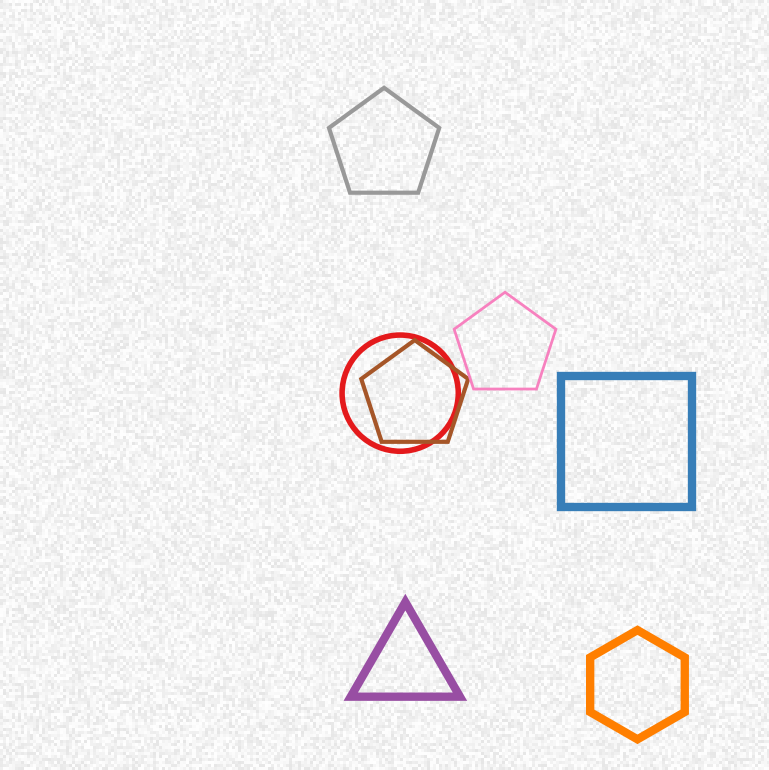[{"shape": "circle", "thickness": 2, "radius": 0.38, "center": [0.52, 0.489]}, {"shape": "square", "thickness": 3, "radius": 0.43, "center": [0.814, 0.427]}, {"shape": "triangle", "thickness": 3, "radius": 0.41, "center": [0.526, 0.136]}, {"shape": "hexagon", "thickness": 3, "radius": 0.35, "center": [0.828, 0.111]}, {"shape": "pentagon", "thickness": 1.5, "radius": 0.37, "center": [0.539, 0.485]}, {"shape": "pentagon", "thickness": 1, "radius": 0.35, "center": [0.656, 0.551]}, {"shape": "pentagon", "thickness": 1.5, "radius": 0.38, "center": [0.499, 0.811]}]